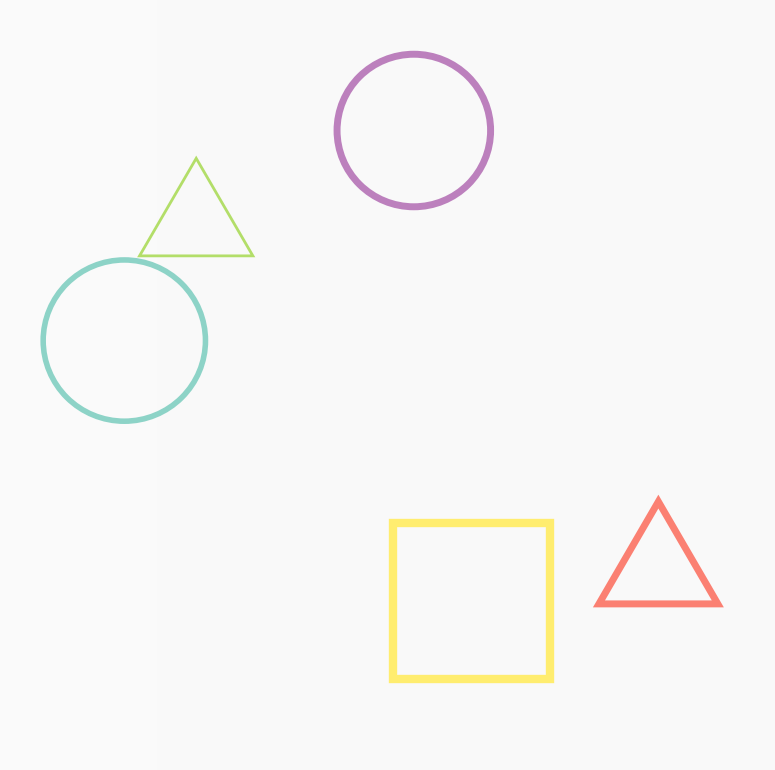[{"shape": "circle", "thickness": 2, "radius": 0.52, "center": [0.16, 0.558]}, {"shape": "triangle", "thickness": 2.5, "radius": 0.44, "center": [0.85, 0.26]}, {"shape": "triangle", "thickness": 1, "radius": 0.42, "center": [0.253, 0.71]}, {"shape": "circle", "thickness": 2.5, "radius": 0.5, "center": [0.534, 0.831]}, {"shape": "square", "thickness": 3, "radius": 0.51, "center": [0.609, 0.219]}]